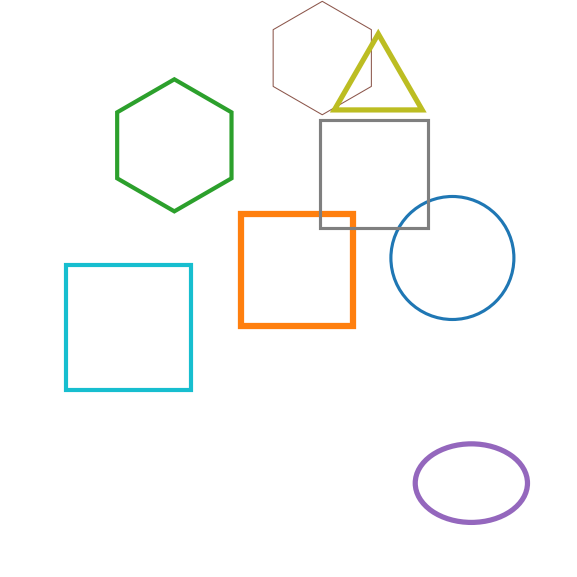[{"shape": "circle", "thickness": 1.5, "radius": 0.53, "center": [0.783, 0.552]}, {"shape": "square", "thickness": 3, "radius": 0.49, "center": [0.515, 0.532]}, {"shape": "hexagon", "thickness": 2, "radius": 0.57, "center": [0.302, 0.747]}, {"shape": "oval", "thickness": 2.5, "radius": 0.49, "center": [0.816, 0.163]}, {"shape": "hexagon", "thickness": 0.5, "radius": 0.49, "center": [0.558, 0.899]}, {"shape": "square", "thickness": 1.5, "radius": 0.47, "center": [0.647, 0.697]}, {"shape": "triangle", "thickness": 2.5, "radius": 0.44, "center": [0.655, 0.853]}, {"shape": "square", "thickness": 2, "radius": 0.54, "center": [0.222, 0.432]}]